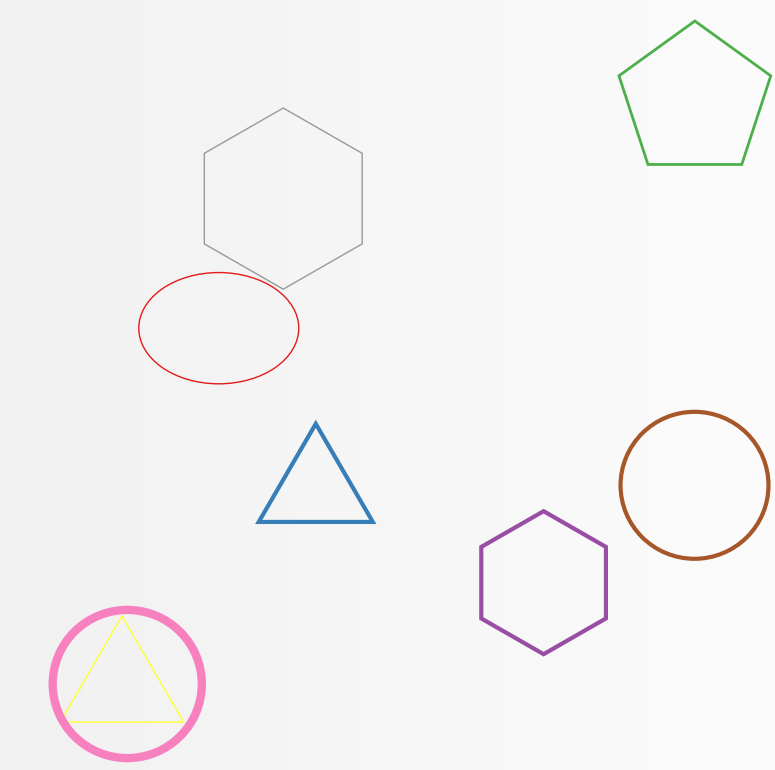[{"shape": "oval", "thickness": 0.5, "radius": 0.52, "center": [0.282, 0.574]}, {"shape": "triangle", "thickness": 1.5, "radius": 0.43, "center": [0.407, 0.365]}, {"shape": "pentagon", "thickness": 1, "radius": 0.51, "center": [0.897, 0.87]}, {"shape": "hexagon", "thickness": 1.5, "radius": 0.46, "center": [0.701, 0.243]}, {"shape": "triangle", "thickness": 0.5, "radius": 0.46, "center": [0.157, 0.108]}, {"shape": "circle", "thickness": 1.5, "radius": 0.48, "center": [0.896, 0.37]}, {"shape": "circle", "thickness": 3, "radius": 0.48, "center": [0.164, 0.112]}, {"shape": "hexagon", "thickness": 0.5, "radius": 0.59, "center": [0.365, 0.742]}]